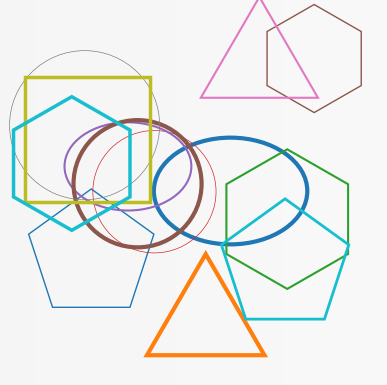[{"shape": "oval", "thickness": 3, "radius": 0.99, "center": [0.595, 0.504]}, {"shape": "pentagon", "thickness": 1, "radius": 0.85, "center": [0.236, 0.339]}, {"shape": "triangle", "thickness": 3, "radius": 0.88, "center": [0.531, 0.165]}, {"shape": "hexagon", "thickness": 1.5, "radius": 0.91, "center": [0.741, 0.431]}, {"shape": "circle", "thickness": 0.5, "radius": 0.79, "center": [0.399, 0.502]}, {"shape": "oval", "thickness": 1.5, "radius": 0.82, "center": [0.33, 0.568]}, {"shape": "hexagon", "thickness": 1, "radius": 0.7, "center": [0.811, 0.848]}, {"shape": "circle", "thickness": 3, "radius": 0.83, "center": [0.355, 0.523]}, {"shape": "triangle", "thickness": 1.5, "radius": 0.87, "center": [0.669, 0.833]}, {"shape": "circle", "thickness": 0.5, "radius": 0.97, "center": [0.218, 0.675]}, {"shape": "square", "thickness": 2.5, "radius": 0.81, "center": [0.226, 0.637]}, {"shape": "hexagon", "thickness": 2.5, "radius": 0.87, "center": [0.185, 0.575]}, {"shape": "pentagon", "thickness": 2, "radius": 0.86, "center": [0.736, 0.311]}]